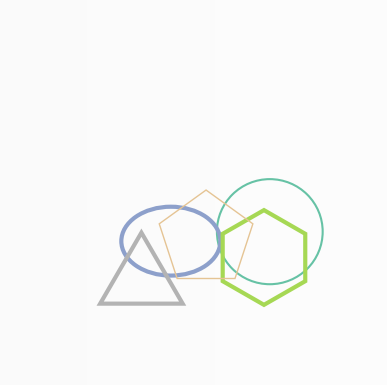[{"shape": "circle", "thickness": 1.5, "radius": 0.68, "center": [0.696, 0.398]}, {"shape": "oval", "thickness": 3, "radius": 0.64, "center": [0.441, 0.374]}, {"shape": "hexagon", "thickness": 3, "radius": 0.62, "center": [0.681, 0.331]}, {"shape": "pentagon", "thickness": 1, "radius": 0.64, "center": [0.532, 0.379]}, {"shape": "triangle", "thickness": 3, "radius": 0.61, "center": [0.365, 0.273]}]